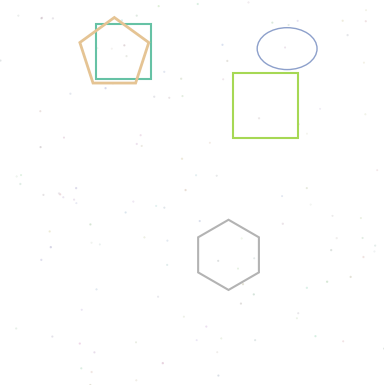[{"shape": "square", "thickness": 1.5, "radius": 0.36, "center": [0.322, 0.865]}, {"shape": "oval", "thickness": 1, "radius": 0.39, "center": [0.746, 0.874]}, {"shape": "square", "thickness": 1.5, "radius": 0.42, "center": [0.689, 0.727]}, {"shape": "pentagon", "thickness": 2, "radius": 0.47, "center": [0.297, 0.86]}, {"shape": "hexagon", "thickness": 1.5, "radius": 0.46, "center": [0.594, 0.338]}]